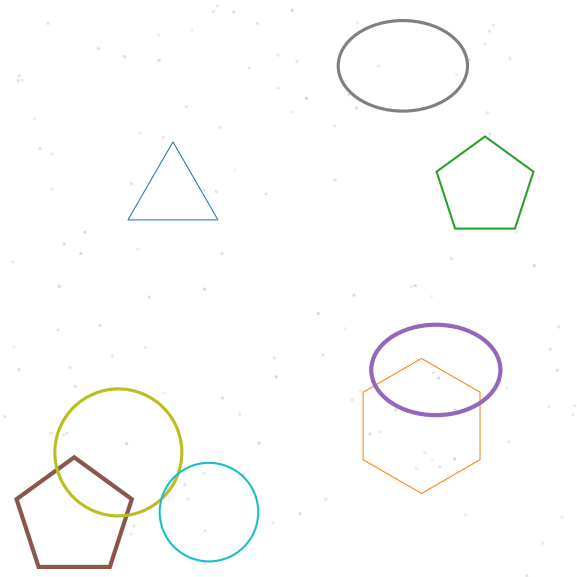[{"shape": "triangle", "thickness": 0.5, "radius": 0.45, "center": [0.299, 0.663]}, {"shape": "hexagon", "thickness": 0.5, "radius": 0.58, "center": [0.73, 0.262]}, {"shape": "pentagon", "thickness": 1, "radius": 0.44, "center": [0.84, 0.675]}, {"shape": "oval", "thickness": 2, "radius": 0.56, "center": [0.755, 0.359]}, {"shape": "pentagon", "thickness": 2, "radius": 0.52, "center": [0.128, 0.102]}, {"shape": "oval", "thickness": 1.5, "radius": 0.56, "center": [0.698, 0.885]}, {"shape": "circle", "thickness": 1.5, "radius": 0.55, "center": [0.205, 0.216]}, {"shape": "circle", "thickness": 1, "radius": 0.43, "center": [0.362, 0.112]}]